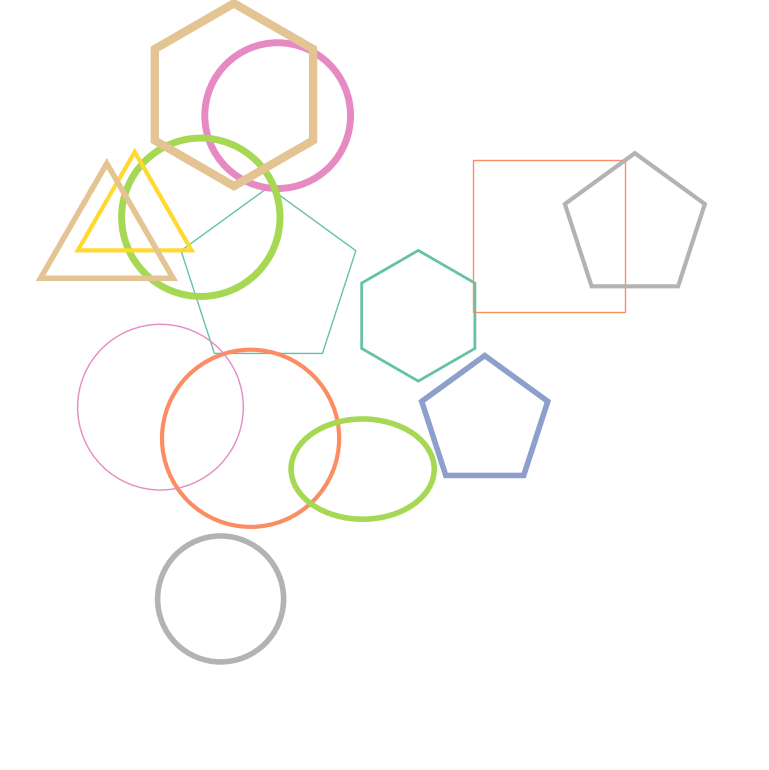[{"shape": "pentagon", "thickness": 0.5, "radius": 0.6, "center": [0.349, 0.638]}, {"shape": "hexagon", "thickness": 1, "radius": 0.42, "center": [0.543, 0.59]}, {"shape": "circle", "thickness": 1.5, "radius": 0.58, "center": [0.325, 0.431]}, {"shape": "square", "thickness": 0.5, "radius": 0.49, "center": [0.713, 0.694]}, {"shape": "pentagon", "thickness": 2, "radius": 0.43, "center": [0.63, 0.452]}, {"shape": "circle", "thickness": 2.5, "radius": 0.47, "center": [0.361, 0.85]}, {"shape": "circle", "thickness": 0.5, "radius": 0.54, "center": [0.208, 0.471]}, {"shape": "oval", "thickness": 2, "radius": 0.46, "center": [0.471, 0.391]}, {"shape": "circle", "thickness": 2.5, "radius": 0.51, "center": [0.261, 0.718]}, {"shape": "triangle", "thickness": 1.5, "radius": 0.43, "center": [0.175, 0.717]}, {"shape": "hexagon", "thickness": 3, "radius": 0.59, "center": [0.304, 0.877]}, {"shape": "triangle", "thickness": 2, "radius": 0.5, "center": [0.139, 0.688]}, {"shape": "circle", "thickness": 2, "radius": 0.41, "center": [0.286, 0.222]}, {"shape": "pentagon", "thickness": 1.5, "radius": 0.48, "center": [0.824, 0.706]}]